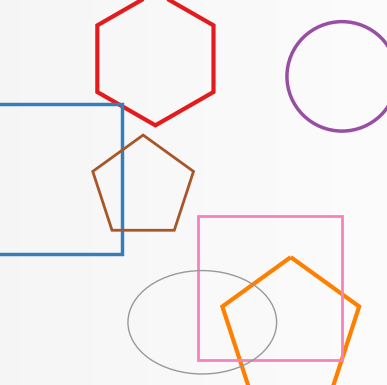[{"shape": "hexagon", "thickness": 3, "radius": 0.87, "center": [0.401, 0.848]}, {"shape": "square", "thickness": 2.5, "radius": 0.97, "center": [0.119, 0.535]}, {"shape": "circle", "thickness": 2.5, "radius": 0.71, "center": [0.883, 0.802]}, {"shape": "pentagon", "thickness": 3, "radius": 0.93, "center": [0.75, 0.146]}, {"shape": "pentagon", "thickness": 2, "radius": 0.68, "center": [0.369, 0.513]}, {"shape": "square", "thickness": 2, "radius": 0.93, "center": [0.696, 0.252]}, {"shape": "oval", "thickness": 1, "radius": 0.96, "center": [0.522, 0.163]}]